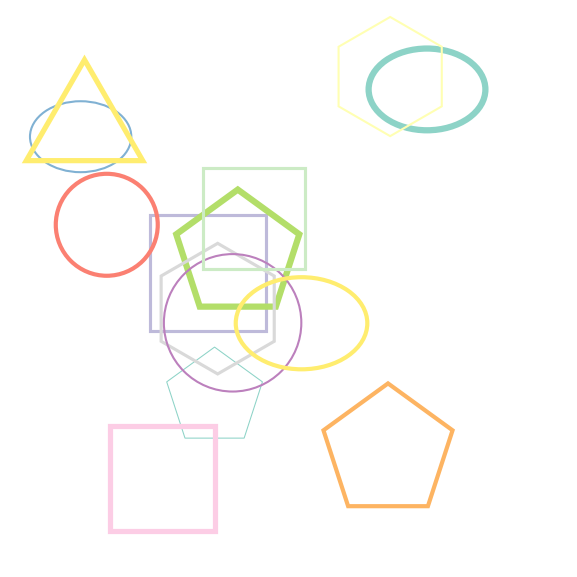[{"shape": "oval", "thickness": 3, "radius": 0.51, "center": [0.739, 0.844]}, {"shape": "pentagon", "thickness": 0.5, "radius": 0.44, "center": [0.372, 0.311]}, {"shape": "hexagon", "thickness": 1, "radius": 0.52, "center": [0.676, 0.867]}, {"shape": "square", "thickness": 1.5, "radius": 0.5, "center": [0.36, 0.526]}, {"shape": "circle", "thickness": 2, "radius": 0.44, "center": [0.185, 0.61]}, {"shape": "oval", "thickness": 1, "radius": 0.44, "center": [0.14, 0.762]}, {"shape": "pentagon", "thickness": 2, "radius": 0.59, "center": [0.672, 0.218]}, {"shape": "pentagon", "thickness": 3, "radius": 0.56, "center": [0.412, 0.559]}, {"shape": "square", "thickness": 2.5, "radius": 0.46, "center": [0.282, 0.171]}, {"shape": "hexagon", "thickness": 1.5, "radius": 0.57, "center": [0.377, 0.465]}, {"shape": "circle", "thickness": 1, "radius": 0.59, "center": [0.403, 0.44]}, {"shape": "square", "thickness": 1.5, "radius": 0.44, "center": [0.44, 0.621]}, {"shape": "triangle", "thickness": 2.5, "radius": 0.58, "center": [0.146, 0.779]}, {"shape": "oval", "thickness": 2, "radius": 0.57, "center": [0.522, 0.439]}]